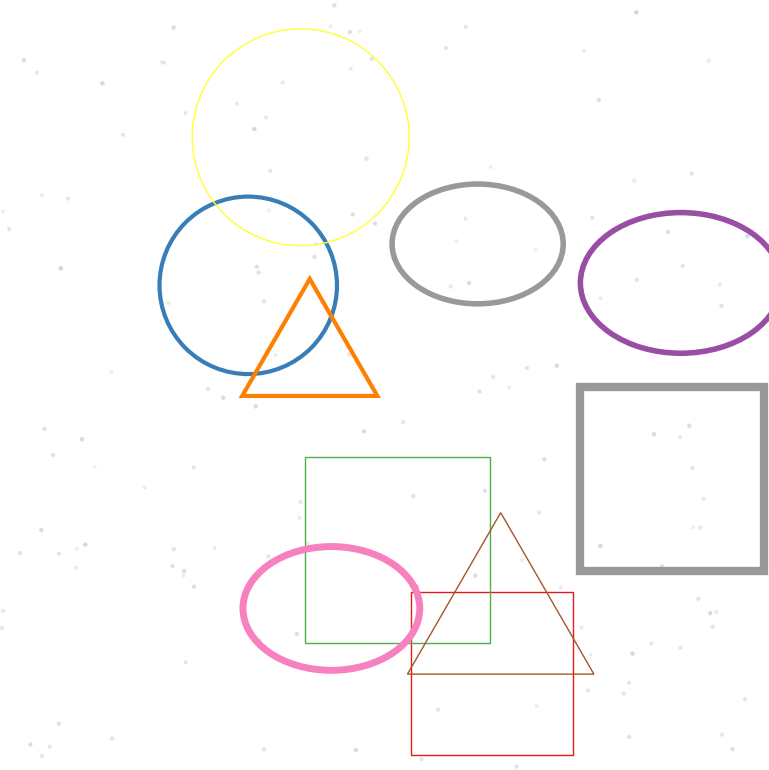[{"shape": "square", "thickness": 0.5, "radius": 0.53, "center": [0.639, 0.126]}, {"shape": "circle", "thickness": 1.5, "radius": 0.58, "center": [0.322, 0.629]}, {"shape": "square", "thickness": 0.5, "radius": 0.6, "center": [0.516, 0.286]}, {"shape": "oval", "thickness": 2, "radius": 0.65, "center": [0.884, 0.633]}, {"shape": "triangle", "thickness": 1.5, "radius": 0.51, "center": [0.402, 0.536]}, {"shape": "circle", "thickness": 0.5, "radius": 0.7, "center": [0.39, 0.822]}, {"shape": "triangle", "thickness": 0.5, "radius": 0.7, "center": [0.65, 0.194]}, {"shape": "oval", "thickness": 2.5, "radius": 0.57, "center": [0.43, 0.21]}, {"shape": "square", "thickness": 3, "radius": 0.6, "center": [0.873, 0.378]}, {"shape": "oval", "thickness": 2, "radius": 0.56, "center": [0.62, 0.683]}]